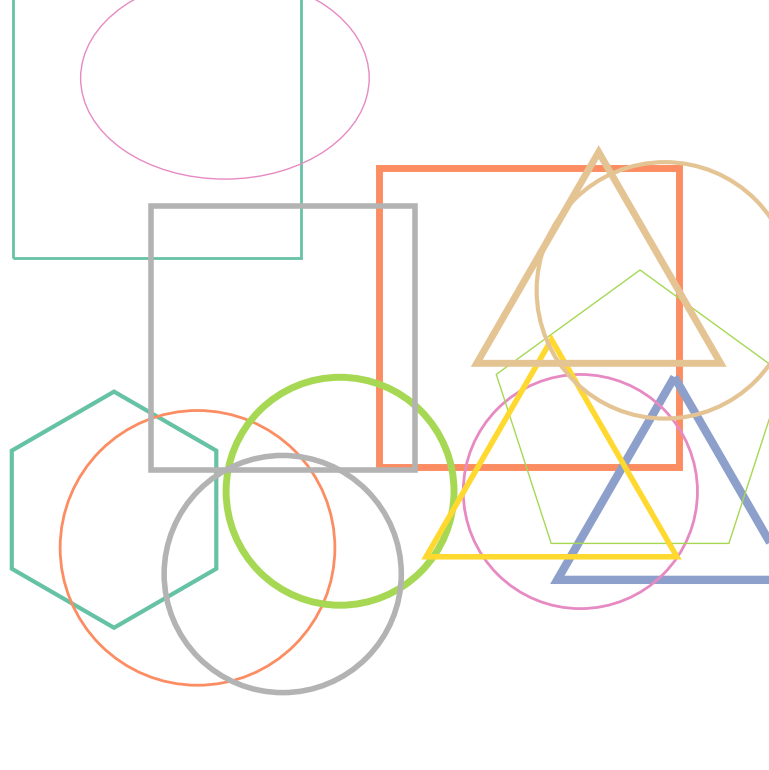[{"shape": "hexagon", "thickness": 1.5, "radius": 0.77, "center": [0.148, 0.338]}, {"shape": "square", "thickness": 1, "radius": 0.94, "center": [0.203, 0.852]}, {"shape": "square", "thickness": 2.5, "radius": 0.97, "center": [0.687, 0.588]}, {"shape": "circle", "thickness": 1, "radius": 0.89, "center": [0.257, 0.288]}, {"shape": "triangle", "thickness": 3, "radius": 0.88, "center": [0.876, 0.335]}, {"shape": "circle", "thickness": 1, "radius": 0.76, "center": [0.754, 0.362]}, {"shape": "oval", "thickness": 0.5, "radius": 0.94, "center": [0.292, 0.899]}, {"shape": "pentagon", "thickness": 0.5, "radius": 0.98, "center": [0.831, 0.453]}, {"shape": "circle", "thickness": 2.5, "radius": 0.74, "center": [0.442, 0.362]}, {"shape": "triangle", "thickness": 2, "radius": 0.94, "center": [0.716, 0.371]}, {"shape": "triangle", "thickness": 2.5, "radius": 0.91, "center": [0.778, 0.62]}, {"shape": "circle", "thickness": 1.5, "radius": 0.83, "center": [0.863, 0.623]}, {"shape": "circle", "thickness": 2, "radius": 0.77, "center": [0.367, 0.255]}, {"shape": "square", "thickness": 2, "radius": 0.86, "center": [0.368, 0.561]}]